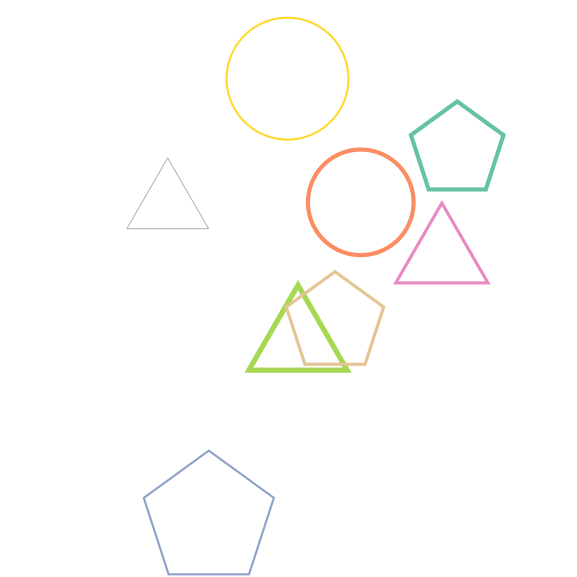[{"shape": "pentagon", "thickness": 2, "radius": 0.42, "center": [0.792, 0.739]}, {"shape": "circle", "thickness": 2, "radius": 0.46, "center": [0.625, 0.649]}, {"shape": "pentagon", "thickness": 1, "radius": 0.59, "center": [0.362, 0.1]}, {"shape": "triangle", "thickness": 1.5, "radius": 0.46, "center": [0.765, 0.555]}, {"shape": "triangle", "thickness": 2.5, "radius": 0.49, "center": [0.516, 0.407]}, {"shape": "circle", "thickness": 1, "radius": 0.53, "center": [0.498, 0.863]}, {"shape": "pentagon", "thickness": 1.5, "radius": 0.44, "center": [0.58, 0.44]}, {"shape": "triangle", "thickness": 0.5, "radius": 0.41, "center": [0.29, 0.644]}]